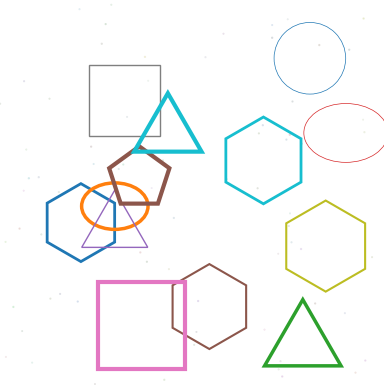[{"shape": "circle", "thickness": 0.5, "radius": 0.47, "center": [0.805, 0.849]}, {"shape": "hexagon", "thickness": 2, "radius": 0.51, "center": [0.21, 0.422]}, {"shape": "oval", "thickness": 2.5, "radius": 0.43, "center": [0.298, 0.465]}, {"shape": "triangle", "thickness": 2.5, "radius": 0.57, "center": [0.787, 0.107]}, {"shape": "oval", "thickness": 0.5, "radius": 0.55, "center": [0.898, 0.655]}, {"shape": "triangle", "thickness": 1, "radius": 0.5, "center": [0.298, 0.407]}, {"shape": "hexagon", "thickness": 1.5, "radius": 0.55, "center": [0.544, 0.204]}, {"shape": "pentagon", "thickness": 3, "radius": 0.41, "center": [0.362, 0.538]}, {"shape": "square", "thickness": 3, "radius": 0.57, "center": [0.367, 0.154]}, {"shape": "square", "thickness": 1, "radius": 0.46, "center": [0.323, 0.739]}, {"shape": "hexagon", "thickness": 1.5, "radius": 0.59, "center": [0.846, 0.361]}, {"shape": "hexagon", "thickness": 2, "radius": 0.56, "center": [0.684, 0.583]}, {"shape": "triangle", "thickness": 3, "radius": 0.51, "center": [0.436, 0.657]}]